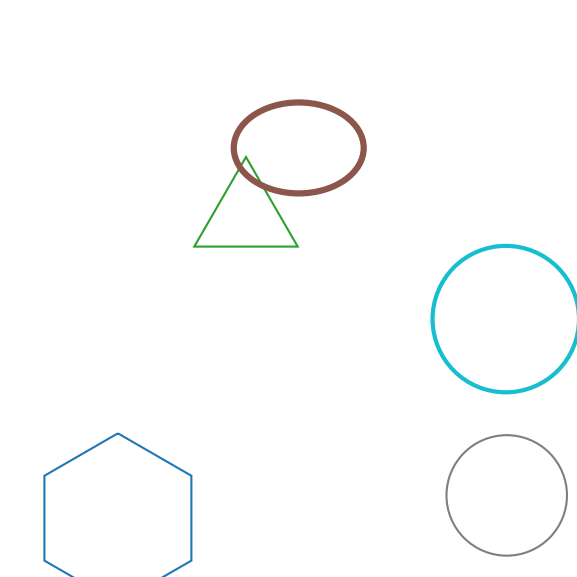[{"shape": "hexagon", "thickness": 1, "radius": 0.73, "center": [0.204, 0.102]}, {"shape": "triangle", "thickness": 1, "radius": 0.52, "center": [0.426, 0.624]}, {"shape": "oval", "thickness": 3, "radius": 0.56, "center": [0.517, 0.743]}, {"shape": "circle", "thickness": 1, "radius": 0.52, "center": [0.877, 0.141]}, {"shape": "circle", "thickness": 2, "radius": 0.63, "center": [0.876, 0.447]}]